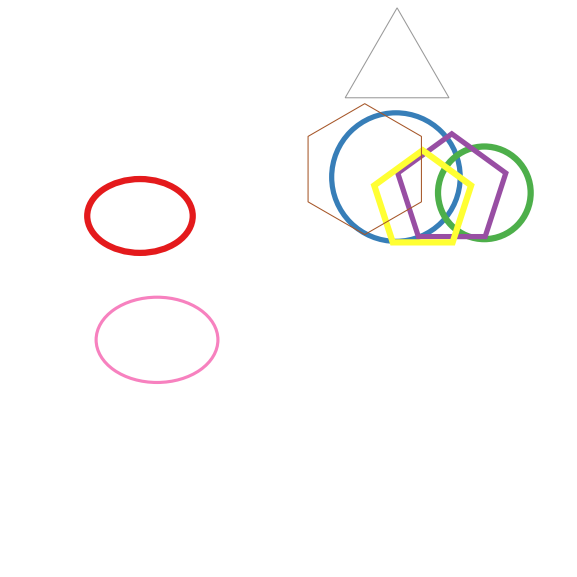[{"shape": "oval", "thickness": 3, "radius": 0.46, "center": [0.242, 0.625]}, {"shape": "circle", "thickness": 2.5, "radius": 0.56, "center": [0.686, 0.693]}, {"shape": "circle", "thickness": 3, "radius": 0.4, "center": [0.839, 0.665]}, {"shape": "pentagon", "thickness": 2.5, "radius": 0.49, "center": [0.782, 0.669]}, {"shape": "pentagon", "thickness": 3, "radius": 0.44, "center": [0.732, 0.651]}, {"shape": "hexagon", "thickness": 0.5, "radius": 0.57, "center": [0.632, 0.706]}, {"shape": "oval", "thickness": 1.5, "radius": 0.53, "center": [0.272, 0.411]}, {"shape": "triangle", "thickness": 0.5, "radius": 0.52, "center": [0.688, 0.882]}]